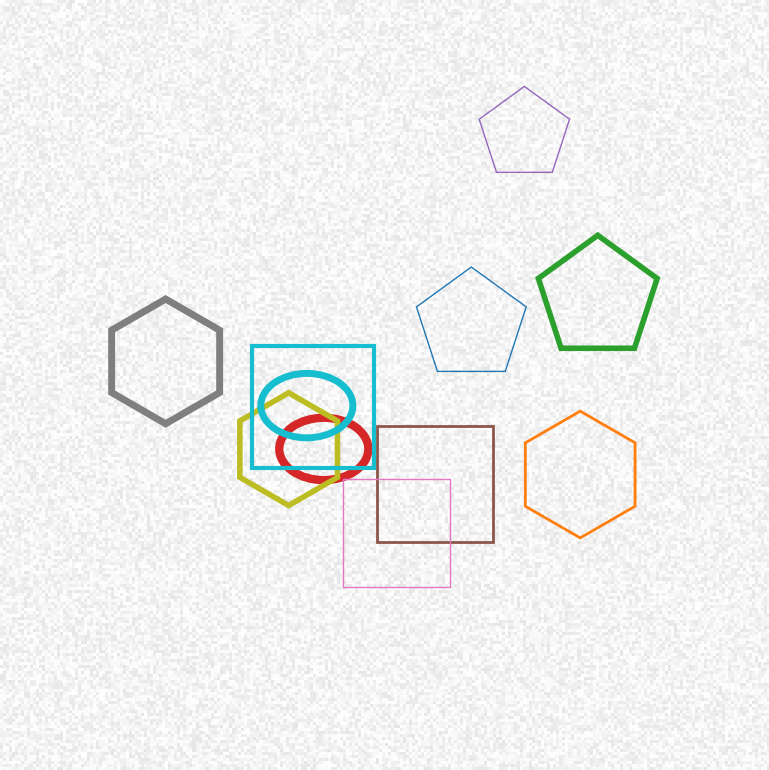[{"shape": "pentagon", "thickness": 0.5, "radius": 0.37, "center": [0.612, 0.578]}, {"shape": "hexagon", "thickness": 1, "radius": 0.41, "center": [0.754, 0.384]}, {"shape": "pentagon", "thickness": 2, "radius": 0.41, "center": [0.776, 0.613]}, {"shape": "oval", "thickness": 3, "radius": 0.29, "center": [0.421, 0.417]}, {"shape": "pentagon", "thickness": 0.5, "radius": 0.31, "center": [0.681, 0.826]}, {"shape": "square", "thickness": 1, "radius": 0.38, "center": [0.565, 0.372]}, {"shape": "square", "thickness": 0.5, "radius": 0.35, "center": [0.515, 0.308]}, {"shape": "hexagon", "thickness": 2.5, "radius": 0.4, "center": [0.215, 0.531]}, {"shape": "hexagon", "thickness": 2, "radius": 0.37, "center": [0.375, 0.417]}, {"shape": "square", "thickness": 1.5, "radius": 0.4, "center": [0.406, 0.471]}, {"shape": "oval", "thickness": 2.5, "radius": 0.3, "center": [0.398, 0.473]}]